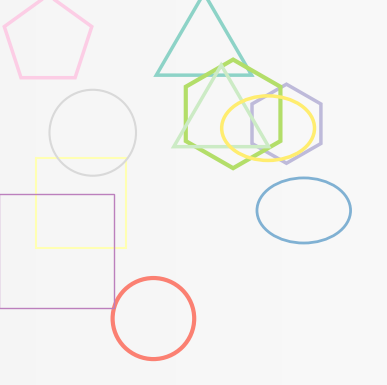[{"shape": "triangle", "thickness": 2.5, "radius": 0.71, "center": [0.526, 0.876]}, {"shape": "square", "thickness": 1.5, "radius": 0.58, "center": [0.209, 0.473]}, {"shape": "hexagon", "thickness": 2.5, "radius": 0.51, "center": [0.739, 0.679]}, {"shape": "circle", "thickness": 3, "radius": 0.53, "center": [0.396, 0.173]}, {"shape": "oval", "thickness": 2, "radius": 0.6, "center": [0.784, 0.453]}, {"shape": "hexagon", "thickness": 3, "radius": 0.71, "center": [0.602, 0.704]}, {"shape": "pentagon", "thickness": 2.5, "radius": 0.59, "center": [0.124, 0.894]}, {"shape": "circle", "thickness": 1.5, "radius": 0.56, "center": [0.239, 0.655]}, {"shape": "square", "thickness": 1, "radius": 0.74, "center": [0.146, 0.349]}, {"shape": "triangle", "thickness": 2.5, "radius": 0.71, "center": [0.571, 0.69]}, {"shape": "oval", "thickness": 2.5, "radius": 0.6, "center": [0.692, 0.667]}]